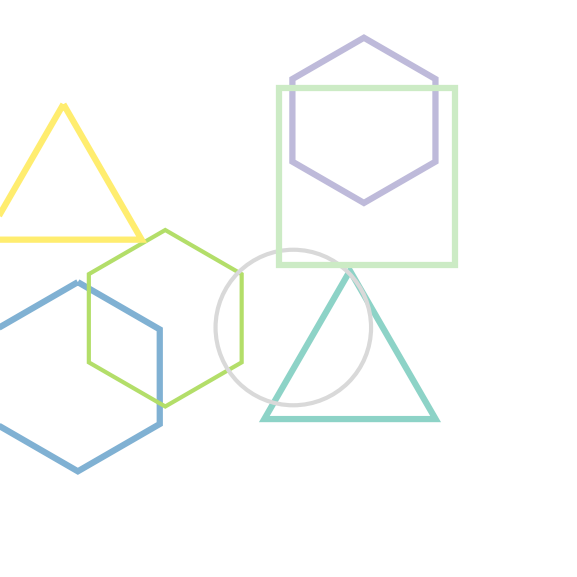[{"shape": "triangle", "thickness": 3, "radius": 0.86, "center": [0.606, 0.359]}, {"shape": "hexagon", "thickness": 3, "radius": 0.72, "center": [0.63, 0.791]}, {"shape": "hexagon", "thickness": 3, "radius": 0.82, "center": [0.135, 0.347]}, {"shape": "hexagon", "thickness": 2, "radius": 0.76, "center": [0.286, 0.448]}, {"shape": "circle", "thickness": 2, "radius": 0.67, "center": [0.508, 0.432]}, {"shape": "square", "thickness": 3, "radius": 0.76, "center": [0.635, 0.694]}, {"shape": "triangle", "thickness": 3, "radius": 0.78, "center": [0.11, 0.662]}]